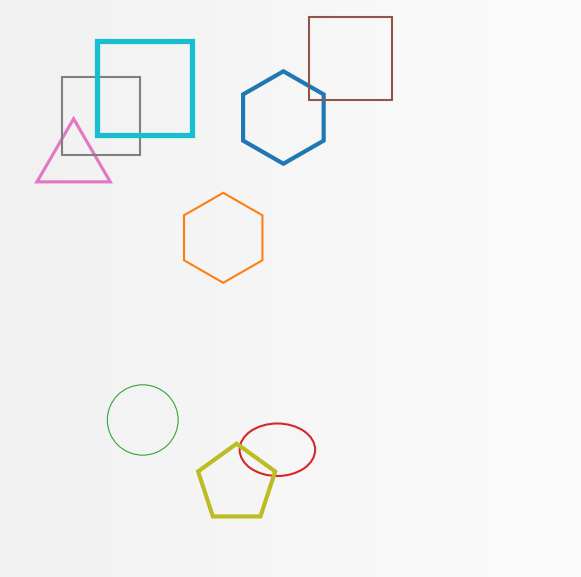[{"shape": "hexagon", "thickness": 2, "radius": 0.4, "center": [0.488, 0.796]}, {"shape": "hexagon", "thickness": 1, "radius": 0.39, "center": [0.384, 0.587]}, {"shape": "circle", "thickness": 0.5, "radius": 0.3, "center": [0.246, 0.272]}, {"shape": "oval", "thickness": 1, "radius": 0.32, "center": [0.477, 0.22]}, {"shape": "square", "thickness": 1, "radius": 0.36, "center": [0.603, 0.898]}, {"shape": "triangle", "thickness": 1.5, "radius": 0.36, "center": [0.127, 0.721]}, {"shape": "square", "thickness": 1, "radius": 0.34, "center": [0.174, 0.798]}, {"shape": "pentagon", "thickness": 2, "radius": 0.35, "center": [0.407, 0.161]}, {"shape": "square", "thickness": 2.5, "radius": 0.41, "center": [0.249, 0.847]}]